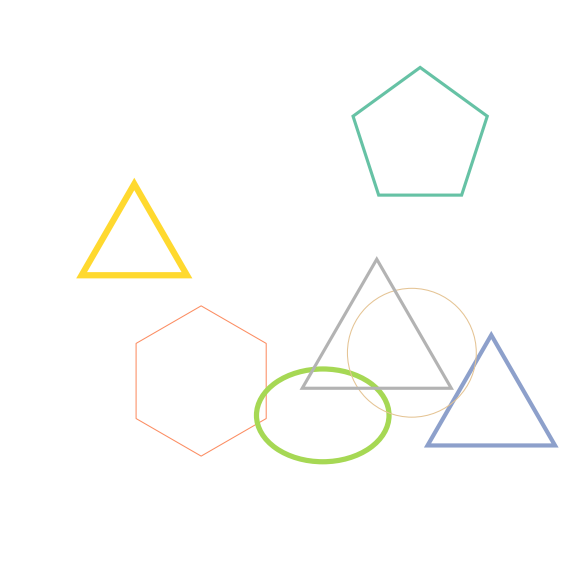[{"shape": "pentagon", "thickness": 1.5, "radius": 0.61, "center": [0.728, 0.76]}, {"shape": "hexagon", "thickness": 0.5, "radius": 0.65, "center": [0.348, 0.339]}, {"shape": "triangle", "thickness": 2, "radius": 0.64, "center": [0.851, 0.292]}, {"shape": "oval", "thickness": 2.5, "radius": 0.57, "center": [0.559, 0.28]}, {"shape": "triangle", "thickness": 3, "radius": 0.53, "center": [0.233, 0.575]}, {"shape": "circle", "thickness": 0.5, "radius": 0.56, "center": [0.713, 0.388]}, {"shape": "triangle", "thickness": 1.5, "radius": 0.74, "center": [0.652, 0.401]}]